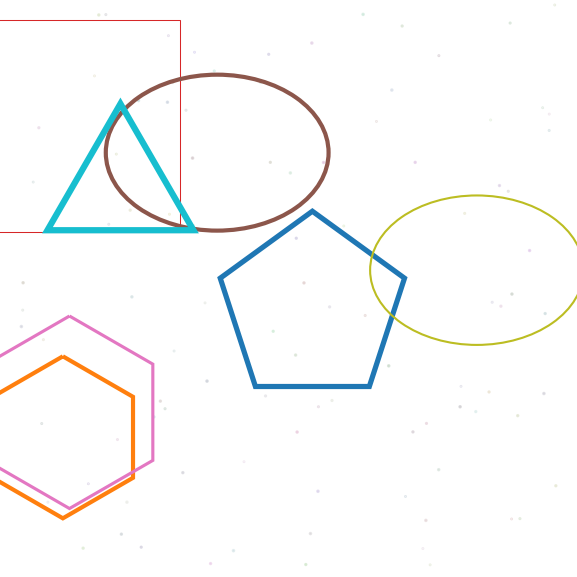[{"shape": "pentagon", "thickness": 2.5, "radius": 0.84, "center": [0.541, 0.466]}, {"shape": "hexagon", "thickness": 2, "radius": 0.7, "center": [0.109, 0.242]}, {"shape": "square", "thickness": 0.5, "radius": 0.92, "center": [0.128, 0.781]}, {"shape": "oval", "thickness": 2, "radius": 0.96, "center": [0.376, 0.735]}, {"shape": "hexagon", "thickness": 1.5, "radius": 0.83, "center": [0.12, 0.285]}, {"shape": "oval", "thickness": 1, "radius": 0.92, "center": [0.826, 0.531]}, {"shape": "triangle", "thickness": 3, "radius": 0.73, "center": [0.209, 0.673]}]